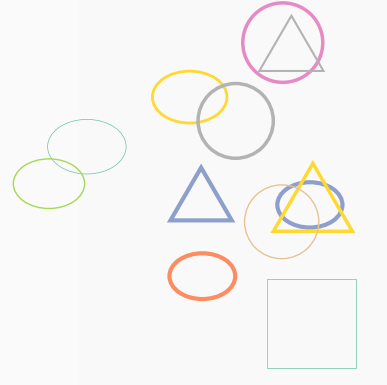[{"shape": "oval", "thickness": 0.5, "radius": 0.51, "center": [0.224, 0.619]}, {"shape": "square", "thickness": 0.5, "radius": 0.58, "center": [0.804, 0.16]}, {"shape": "oval", "thickness": 3, "radius": 0.42, "center": [0.522, 0.283]}, {"shape": "triangle", "thickness": 3, "radius": 0.46, "center": [0.519, 0.473]}, {"shape": "oval", "thickness": 3, "radius": 0.42, "center": [0.8, 0.468]}, {"shape": "circle", "thickness": 2.5, "radius": 0.52, "center": [0.73, 0.889]}, {"shape": "oval", "thickness": 1, "radius": 0.46, "center": [0.126, 0.523]}, {"shape": "oval", "thickness": 2, "radius": 0.48, "center": [0.489, 0.748]}, {"shape": "triangle", "thickness": 2.5, "radius": 0.59, "center": [0.807, 0.458]}, {"shape": "circle", "thickness": 1, "radius": 0.48, "center": [0.727, 0.424]}, {"shape": "circle", "thickness": 2.5, "radius": 0.49, "center": [0.608, 0.686]}, {"shape": "triangle", "thickness": 1.5, "radius": 0.48, "center": [0.752, 0.863]}]